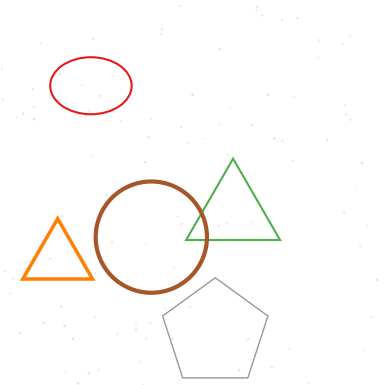[{"shape": "oval", "thickness": 1.5, "radius": 0.53, "center": [0.236, 0.777]}, {"shape": "triangle", "thickness": 1.5, "radius": 0.7, "center": [0.605, 0.447]}, {"shape": "triangle", "thickness": 2.5, "radius": 0.52, "center": [0.15, 0.328]}, {"shape": "circle", "thickness": 3, "radius": 0.72, "center": [0.393, 0.384]}, {"shape": "pentagon", "thickness": 1, "radius": 0.72, "center": [0.559, 0.135]}]